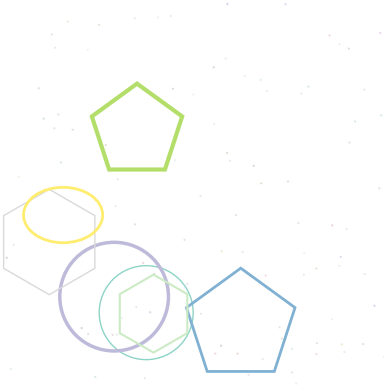[{"shape": "circle", "thickness": 1, "radius": 0.61, "center": [0.38, 0.188]}, {"shape": "circle", "thickness": 2.5, "radius": 0.71, "center": [0.296, 0.23]}, {"shape": "pentagon", "thickness": 2, "radius": 0.74, "center": [0.625, 0.155]}, {"shape": "pentagon", "thickness": 3, "radius": 0.62, "center": [0.356, 0.659]}, {"shape": "hexagon", "thickness": 1, "radius": 0.68, "center": [0.128, 0.371]}, {"shape": "hexagon", "thickness": 1.5, "radius": 0.51, "center": [0.399, 0.185]}, {"shape": "oval", "thickness": 2, "radius": 0.51, "center": [0.164, 0.441]}]